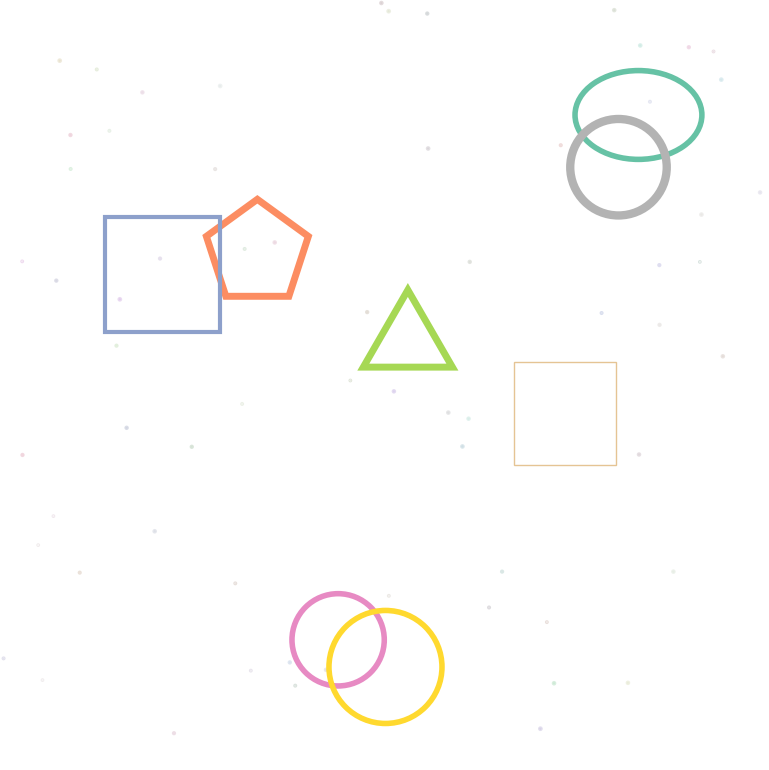[{"shape": "oval", "thickness": 2, "radius": 0.41, "center": [0.829, 0.851]}, {"shape": "pentagon", "thickness": 2.5, "radius": 0.35, "center": [0.334, 0.672]}, {"shape": "square", "thickness": 1.5, "radius": 0.37, "center": [0.211, 0.643]}, {"shape": "circle", "thickness": 2, "radius": 0.3, "center": [0.439, 0.169]}, {"shape": "triangle", "thickness": 2.5, "radius": 0.33, "center": [0.53, 0.557]}, {"shape": "circle", "thickness": 2, "radius": 0.37, "center": [0.501, 0.134]}, {"shape": "square", "thickness": 0.5, "radius": 0.33, "center": [0.734, 0.463]}, {"shape": "circle", "thickness": 3, "radius": 0.31, "center": [0.803, 0.783]}]